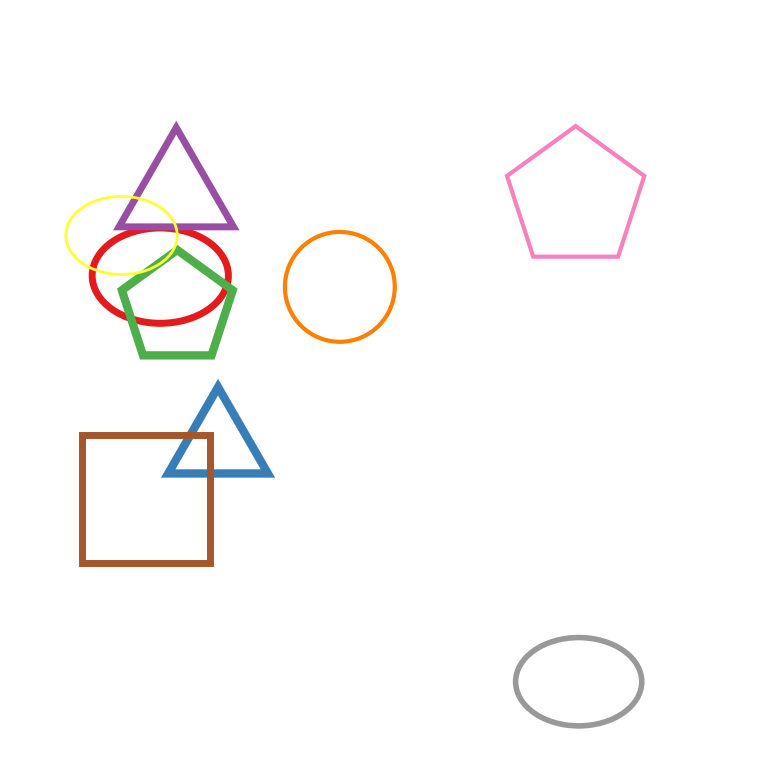[{"shape": "oval", "thickness": 2.5, "radius": 0.44, "center": [0.208, 0.642]}, {"shape": "triangle", "thickness": 3, "radius": 0.37, "center": [0.283, 0.422]}, {"shape": "pentagon", "thickness": 3, "radius": 0.38, "center": [0.23, 0.6]}, {"shape": "triangle", "thickness": 2.5, "radius": 0.43, "center": [0.229, 0.748]}, {"shape": "circle", "thickness": 1.5, "radius": 0.36, "center": [0.441, 0.627]}, {"shape": "oval", "thickness": 1, "radius": 0.36, "center": [0.158, 0.694]}, {"shape": "square", "thickness": 2.5, "radius": 0.42, "center": [0.19, 0.352]}, {"shape": "pentagon", "thickness": 1.5, "radius": 0.47, "center": [0.748, 0.742]}, {"shape": "oval", "thickness": 2, "radius": 0.41, "center": [0.752, 0.115]}]